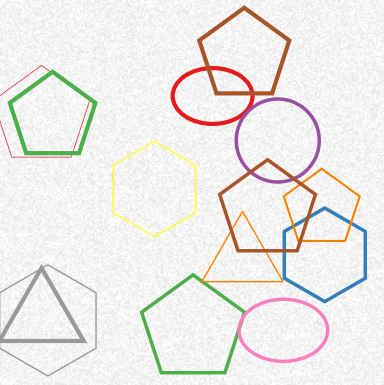[{"shape": "pentagon", "thickness": 0.5, "radius": 0.66, "center": [0.108, 0.698]}, {"shape": "oval", "thickness": 3, "radius": 0.52, "center": [0.552, 0.751]}, {"shape": "hexagon", "thickness": 2.5, "radius": 0.61, "center": [0.844, 0.338]}, {"shape": "pentagon", "thickness": 2.5, "radius": 0.7, "center": [0.502, 0.146]}, {"shape": "pentagon", "thickness": 3, "radius": 0.58, "center": [0.137, 0.697]}, {"shape": "circle", "thickness": 2.5, "radius": 0.54, "center": [0.721, 0.635]}, {"shape": "pentagon", "thickness": 1.5, "radius": 0.52, "center": [0.836, 0.458]}, {"shape": "triangle", "thickness": 1, "radius": 0.61, "center": [0.63, 0.329]}, {"shape": "hexagon", "thickness": 1, "radius": 0.62, "center": [0.401, 0.509]}, {"shape": "pentagon", "thickness": 3, "radius": 0.61, "center": [0.635, 0.857]}, {"shape": "pentagon", "thickness": 2.5, "radius": 0.65, "center": [0.695, 0.454]}, {"shape": "oval", "thickness": 2.5, "radius": 0.58, "center": [0.736, 0.142]}, {"shape": "triangle", "thickness": 3, "radius": 0.63, "center": [0.108, 0.178]}, {"shape": "hexagon", "thickness": 1, "radius": 0.72, "center": [0.124, 0.168]}]